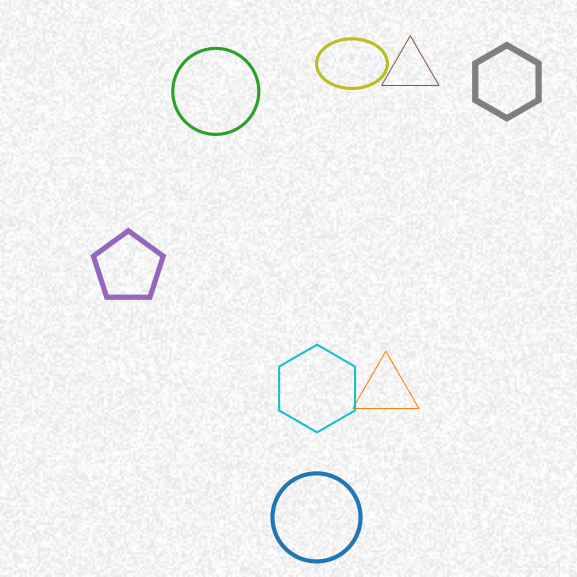[{"shape": "circle", "thickness": 2, "radius": 0.38, "center": [0.548, 0.103]}, {"shape": "triangle", "thickness": 0.5, "radius": 0.33, "center": [0.668, 0.325]}, {"shape": "circle", "thickness": 1.5, "radius": 0.37, "center": [0.374, 0.841]}, {"shape": "pentagon", "thickness": 2.5, "radius": 0.32, "center": [0.222, 0.536]}, {"shape": "triangle", "thickness": 0.5, "radius": 0.29, "center": [0.71, 0.88]}, {"shape": "hexagon", "thickness": 3, "radius": 0.32, "center": [0.878, 0.858]}, {"shape": "oval", "thickness": 1.5, "radius": 0.31, "center": [0.609, 0.889]}, {"shape": "hexagon", "thickness": 1, "radius": 0.38, "center": [0.549, 0.326]}]